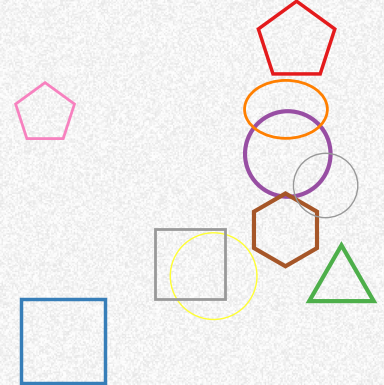[{"shape": "pentagon", "thickness": 2.5, "radius": 0.52, "center": [0.77, 0.892]}, {"shape": "square", "thickness": 2.5, "radius": 0.55, "center": [0.163, 0.114]}, {"shape": "triangle", "thickness": 3, "radius": 0.48, "center": [0.887, 0.266]}, {"shape": "circle", "thickness": 3, "radius": 0.56, "center": [0.748, 0.6]}, {"shape": "oval", "thickness": 2, "radius": 0.54, "center": [0.743, 0.716]}, {"shape": "circle", "thickness": 1, "radius": 0.56, "center": [0.555, 0.283]}, {"shape": "hexagon", "thickness": 3, "radius": 0.47, "center": [0.742, 0.403]}, {"shape": "pentagon", "thickness": 2, "radius": 0.4, "center": [0.117, 0.705]}, {"shape": "circle", "thickness": 1, "radius": 0.42, "center": [0.846, 0.518]}, {"shape": "square", "thickness": 2, "radius": 0.45, "center": [0.494, 0.315]}]